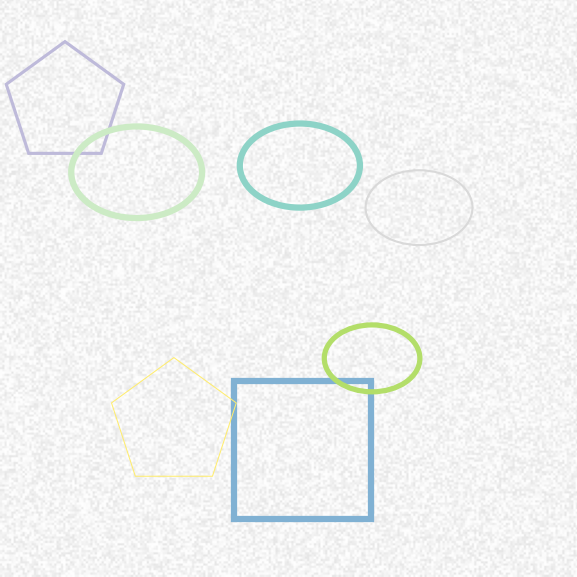[{"shape": "oval", "thickness": 3, "radius": 0.52, "center": [0.519, 0.712]}, {"shape": "pentagon", "thickness": 1.5, "radius": 0.53, "center": [0.113, 0.82]}, {"shape": "square", "thickness": 3, "radius": 0.6, "center": [0.524, 0.22]}, {"shape": "oval", "thickness": 2.5, "radius": 0.41, "center": [0.644, 0.379]}, {"shape": "oval", "thickness": 1, "radius": 0.46, "center": [0.726, 0.64]}, {"shape": "oval", "thickness": 3, "radius": 0.57, "center": [0.237, 0.701]}, {"shape": "pentagon", "thickness": 0.5, "radius": 0.57, "center": [0.301, 0.266]}]